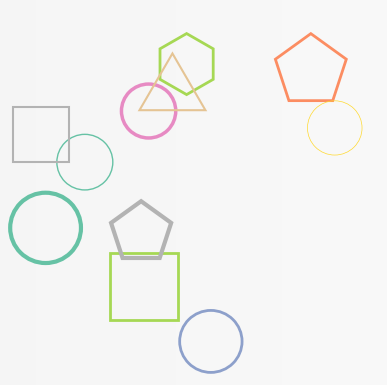[{"shape": "circle", "thickness": 1, "radius": 0.36, "center": [0.219, 0.579]}, {"shape": "circle", "thickness": 3, "radius": 0.46, "center": [0.118, 0.408]}, {"shape": "pentagon", "thickness": 2, "radius": 0.48, "center": [0.802, 0.816]}, {"shape": "circle", "thickness": 2, "radius": 0.4, "center": [0.544, 0.113]}, {"shape": "circle", "thickness": 2.5, "radius": 0.35, "center": [0.383, 0.712]}, {"shape": "hexagon", "thickness": 2, "radius": 0.4, "center": [0.482, 0.834]}, {"shape": "square", "thickness": 2, "radius": 0.44, "center": [0.371, 0.255]}, {"shape": "circle", "thickness": 0.5, "radius": 0.35, "center": [0.864, 0.668]}, {"shape": "triangle", "thickness": 1.5, "radius": 0.49, "center": [0.445, 0.763]}, {"shape": "square", "thickness": 1.5, "radius": 0.36, "center": [0.106, 0.651]}, {"shape": "pentagon", "thickness": 3, "radius": 0.41, "center": [0.364, 0.396]}]